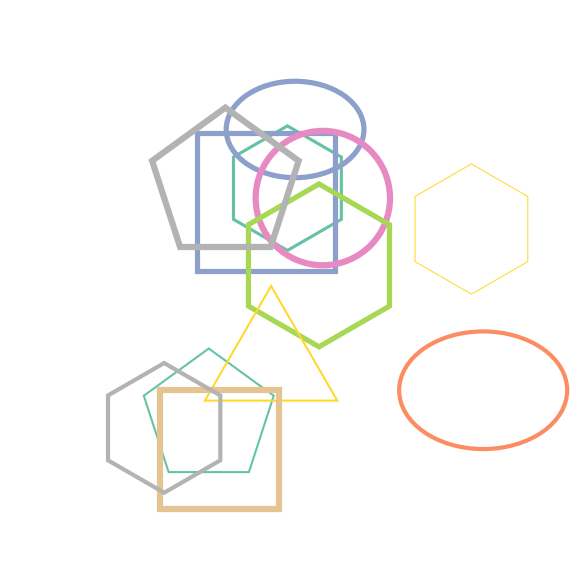[{"shape": "hexagon", "thickness": 1.5, "radius": 0.54, "center": [0.498, 0.673]}, {"shape": "pentagon", "thickness": 1, "radius": 0.59, "center": [0.362, 0.277]}, {"shape": "oval", "thickness": 2, "radius": 0.73, "center": [0.837, 0.323]}, {"shape": "oval", "thickness": 2.5, "radius": 0.6, "center": [0.511, 0.775]}, {"shape": "square", "thickness": 2.5, "radius": 0.6, "center": [0.461, 0.65]}, {"shape": "circle", "thickness": 3, "radius": 0.58, "center": [0.559, 0.656]}, {"shape": "hexagon", "thickness": 2.5, "radius": 0.7, "center": [0.552, 0.54]}, {"shape": "triangle", "thickness": 1, "radius": 0.66, "center": [0.469, 0.372]}, {"shape": "hexagon", "thickness": 0.5, "radius": 0.56, "center": [0.816, 0.603]}, {"shape": "square", "thickness": 3, "radius": 0.52, "center": [0.38, 0.221]}, {"shape": "hexagon", "thickness": 2, "radius": 0.56, "center": [0.284, 0.258]}, {"shape": "pentagon", "thickness": 3, "radius": 0.67, "center": [0.39, 0.679]}]